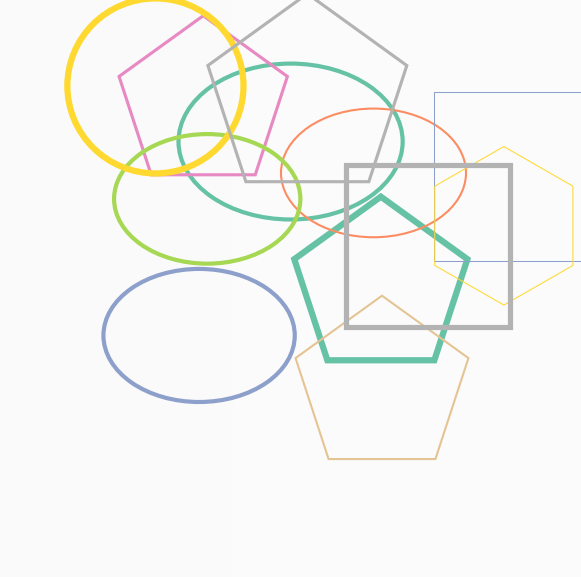[{"shape": "oval", "thickness": 2, "radius": 0.96, "center": [0.5, 0.754]}, {"shape": "pentagon", "thickness": 3, "radius": 0.78, "center": [0.655, 0.502]}, {"shape": "oval", "thickness": 1, "radius": 0.8, "center": [0.643, 0.7]}, {"shape": "oval", "thickness": 2, "radius": 0.82, "center": [0.343, 0.418]}, {"shape": "square", "thickness": 0.5, "radius": 0.73, "center": [0.892, 0.694]}, {"shape": "pentagon", "thickness": 1.5, "radius": 0.76, "center": [0.35, 0.82]}, {"shape": "oval", "thickness": 2, "radius": 0.8, "center": [0.357, 0.655]}, {"shape": "circle", "thickness": 3, "radius": 0.76, "center": [0.267, 0.85]}, {"shape": "hexagon", "thickness": 0.5, "radius": 0.69, "center": [0.867, 0.608]}, {"shape": "pentagon", "thickness": 1, "radius": 0.78, "center": [0.657, 0.331]}, {"shape": "square", "thickness": 2.5, "radius": 0.7, "center": [0.737, 0.573]}, {"shape": "pentagon", "thickness": 1.5, "radius": 0.9, "center": [0.529, 0.83]}]